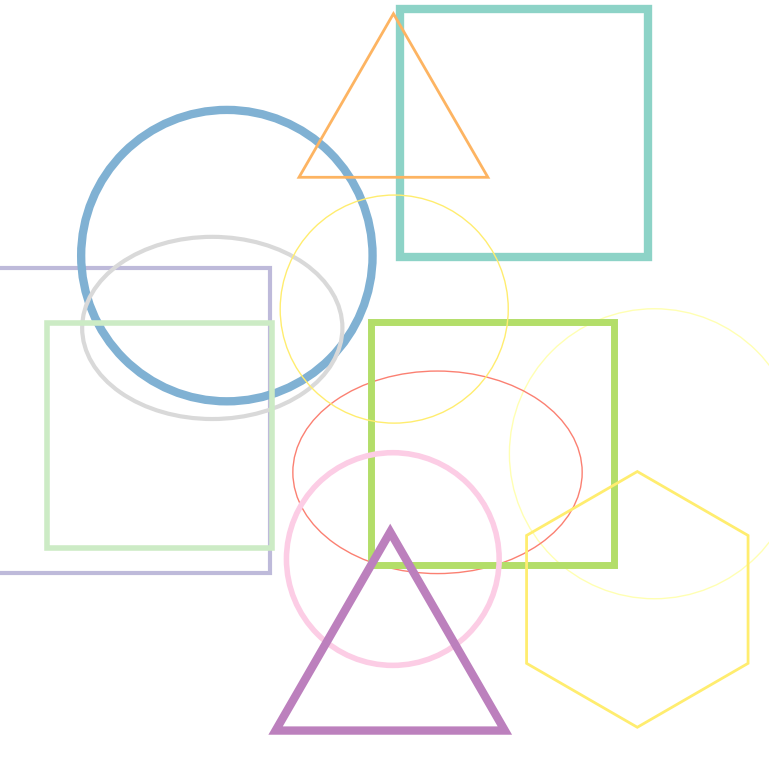[{"shape": "square", "thickness": 3, "radius": 0.8, "center": [0.681, 0.828]}, {"shape": "circle", "thickness": 0.5, "radius": 0.94, "center": [0.85, 0.411]}, {"shape": "square", "thickness": 1.5, "radius": 0.99, "center": [0.152, 0.454]}, {"shape": "oval", "thickness": 0.5, "radius": 0.94, "center": [0.568, 0.387]}, {"shape": "circle", "thickness": 3, "radius": 0.95, "center": [0.295, 0.668]}, {"shape": "triangle", "thickness": 1, "radius": 0.71, "center": [0.511, 0.841]}, {"shape": "square", "thickness": 2.5, "radius": 0.79, "center": [0.639, 0.424]}, {"shape": "circle", "thickness": 2, "radius": 0.69, "center": [0.51, 0.274]}, {"shape": "oval", "thickness": 1.5, "radius": 0.84, "center": [0.276, 0.574]}, {"shape": "triangle", "thickness": 3, "radius": 0.86, "center": [0.507, 0.137]}, {"shape": "square", "thickness": 2, "radius": 0.73, "center": [0.207, 0.434]}, {"shape": "circle", "thickness": 0.5, "radius": 0.74, "center": [0.512, 0.599]}, {"shape": "hexagon", "thickness": 1, "radius": 0.83, "center": [0.828, 0.222]}]